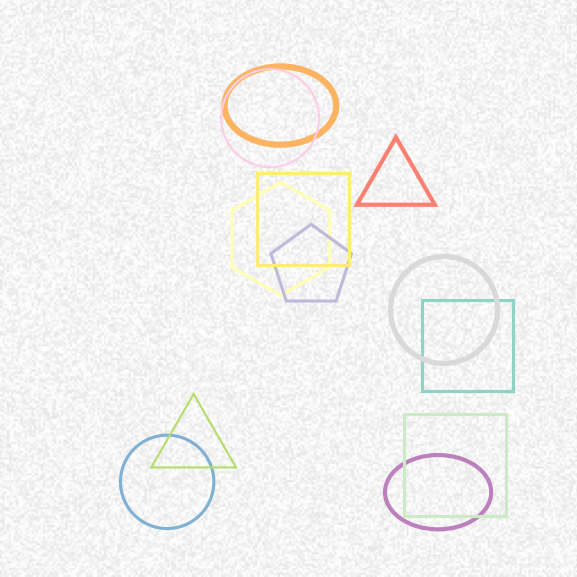[{"shape": "square", "thickness": 1.5, "radius": 0.39, "center": [0.81, 0.401]}, {"shape": "hexagon", "thickness": 1.5, "radius": 0.49, "center": [0.486, 0.586]}, {"shape": "pentagon", "thickness": 1.5, "radius": 0.37, "center": [0.539, 0.537]}, {"shape": "triangle", "thickness": 2, "radius": 0.39, "center": [0.686, 0.684]}, {"shape": "circle", "thickness": 1.5, "radius": 0.4, "center": [0.289, 0.165]}, {"shape": "oval", "thickness": 3, "radius": 0.48, "center": [0.486, 0.816]}, {"shape": "triangle", "thickness": 1, "radius": 0.42, "center": [0.335, 0.232]}, {"shape": "circle", "thickness": 1, "radius": 0.42, "center": [0.468, 0.795]}, {"shape": "circle", "thickness": 2.5, "radius": 0.46, "center": [0.769, 0.462]}, {"shape": "oval", "thickness": 2, "radius": 0.46, "center": [0.759, 0.147]}, {"shape": "square", "thickness": 1.5, "radius": 0.44, "center": [0.788, 0.194]}, {"shape": "square", "thickness": 1.5, "radius": 0.4, "center": [0.524, 0.62]}]